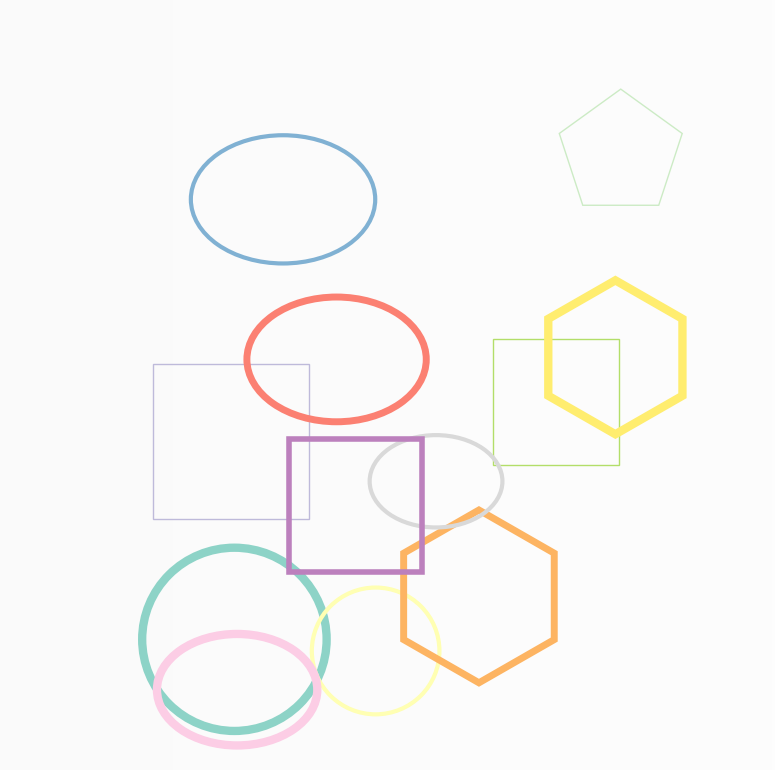[{"shape": "circle", "thickness": 3, "radius": 0.59, "center": [0.302, 0.17]}, {"shape": "circle", "thickness": 1.5, "radius": 0.41, "center": [0.485, 0.155]}, {"shape": "square", "thickness": 0.5, "radius": 0.5, "center": [0.298, 0.427]}, {"shape": "oval", "thickness": 2.5, "radius": 0.58, "center": [0.434, 0.533]}, {"shape": "oval", "thickness": 1.5, "radius": 0.59, "center": [0.365, 0.741]}, {"shape": "hexagon", "thickness": 2.5, "radius": 0.56, "center": [0.618, 0.225]}, {"shape": "square", "thickness": 0.5, "radius": 0.41, "center": [0.717, 0.478]}, {"shape": "oval", "thickness": 3, "radius": 0.52, "center": [0.306, 0.104]}, {"shape": "oval", "thickness": 1.5, "radius": 0.43, "center": [0.563, 0.375]}, {"shape": "square", "thickness": 2, "radius": 0.43, "center": [0.459, 0.343]}, {"shape": "pentagon", "thickness": 0.5, "radius": 0.42, "center": [0.801, 0.801]}, {"shape": "hexagon", "thickness": 3, "radius": 0.5, "center": [0.794, 0.536]}]